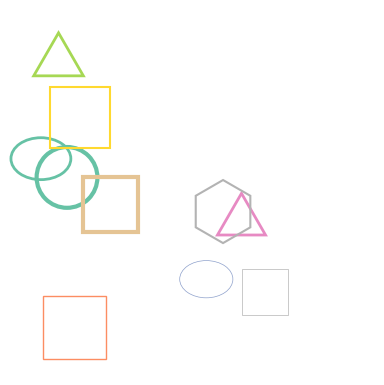[{"shape": "oval", "thickness": 2, "radius": 0.39, "center": [0.106, 0.588]}, {"shape": "circle", "thickness": 3, "radius": 0.39, "center": [0.174, 0.539]}, {"shape": "square", "thickness": 1, "radius": 0.41, "center": [0.193, 0.149]}, {"shape": "oval", "thickness": 0.5, "radius": 0.35, "center": [0.536, 0.275]}, {"shape": "triangle", "thickness": 2, "radius": 0.36, "center": [0.627, 0.426]}, {"shape": "triangle", "thickness": 2, "radius": 0.37, "center": [0.152, 0.84]}, {"shape": "square", "thickness": 1.5, "radius": 0.39, "center": [0.208, 0.695]}, {"shape": "square", "thickness": 3, "radius": 0.36, "center": [0.287, 0.469]}, {"shape": "square", "thickness": 0.5, "radius": 0.3, "center": [0.688, 0.241]}, {"shape": "hexagon", "thickness": 1.5, "radius": 0.41, "center": [0.579, 0.451]}]